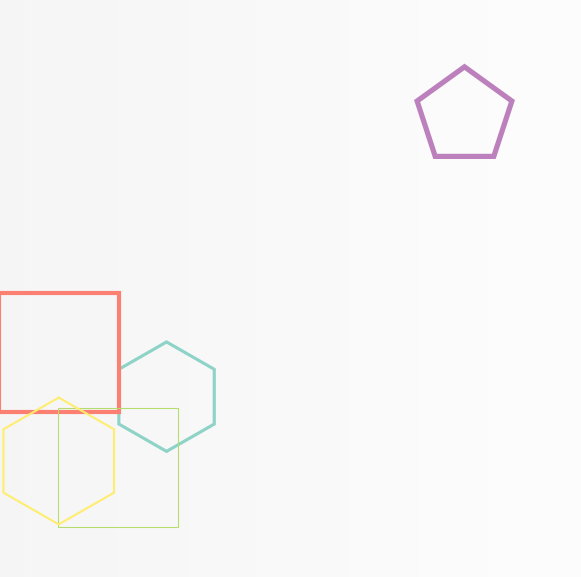[{"shape": "hexagon", "thickness": 1.5, "radius": 0.47, "center": [0.287, 0.312]}, {"shape": "square", "thickness": 2, "radius": 0.51, "center": [0.101, 0.388]}, {"shape": "square", "thickness": 0.5, "radius": 0.51, "center": [0.203, 0.189]}, {"shape": "pentagon", "thickness": 2.5, "radius": 0.43, "center": [0.799, 0.798]}, {"shape": "hexagon", "thickness": 1, "radius": 0.55, "center": [0.101, 0.201]}]